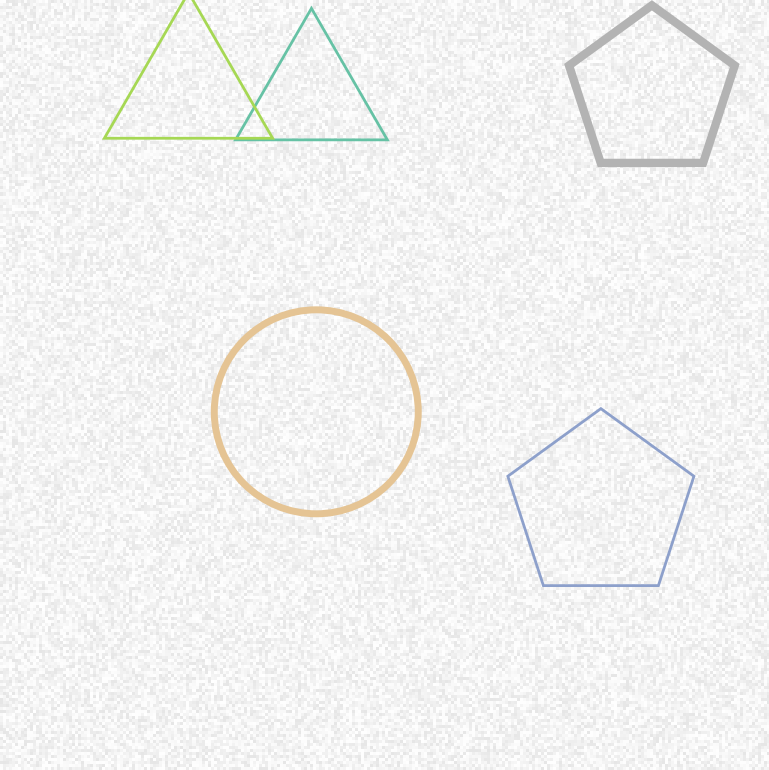[{"shape": "triangle", "thickness": 1, "radius": 0.57, "center": [0.404, 0.875]}, {"shape": "pentagon", "thickness": 1, "radius": 0.64, "center": [0.78, 0.342]}, {"shape": "triangle", "thickness": 1, "radius": 0.63, "center": [0.245, 0.884]}, {"shape": "circle", "thickness": 2.5, "radius": 0.66, "center": [0.411, 0.465]}, {"shape": "pentagon", "thickness": 3, "radius": 0.57, "center": [0.847, 0.88]}]